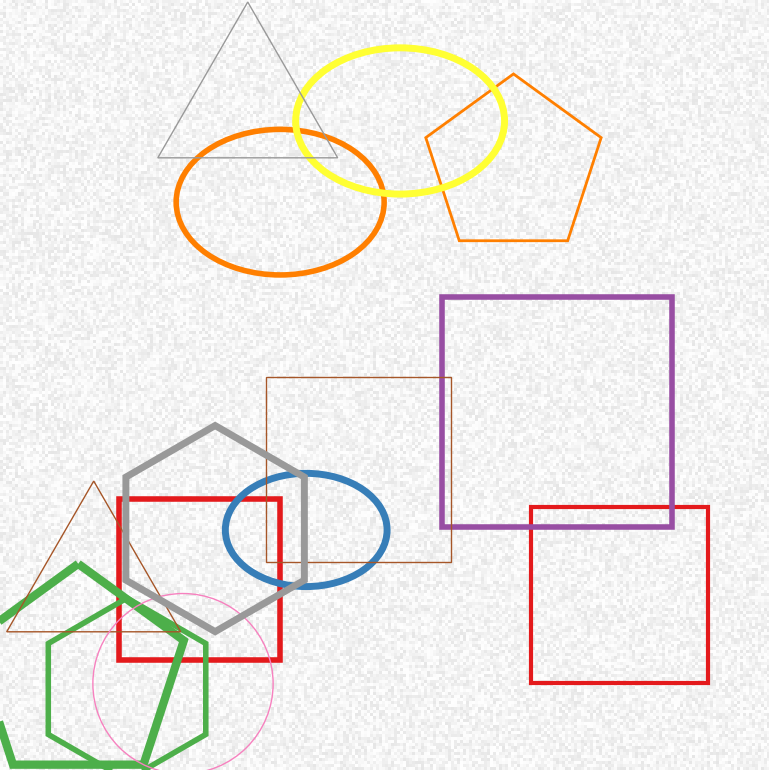[{"shape": "square", "thickness": 1.5, "radius": 0.57, "center": [0.804, 0.227]}, {"shape": "square", "thickness": 2, "radius": 0.52, "center": [0.259, 0.247]}, {"shape": "oval", "thickness": 2.5, "radius": 0.53, "center": [0.398, 0.312]}, {"shape": "pentagon", "thickness": 3, "radius": 0.72, "center": [0.102, 0.124]}, {"shape": "hexagon", "thickness": 2, "radius": 0.59, "center": [0.165, 0.105]}, {"shape": "square", "thickness": 2, "radius": 0.75, "center": [0.723, 0.465]}, {"shape": "oval", "thickness": 2, "radius": 0.68, "center": [0.364, 0.737]}, {"shape": "pentagon", "thickness": 1, "radius": 0.6, "center": [0.667, 0.784]}, {"shape": "oval", "thickness": 2.5, "radius": 0.68, "center": [0.52, 0.843]}, {"shape": "triangle", "thickness": 0.5, "radius": 0.65, "center": [0.122, 0.245]}, {"shape": "square", "thickness": 0.5, "radius": 0.6, "center": [0.466, 0.39]}, {"shape": "circle", "thickness": 0.5, "radius": 0.59, "center": [0.238, 0.112]}, {"shape": "hexagon", "thickness": 2.5, "radius": 0.67, "center": [0.279, 0.313]}, {"shape": "triangle", "thickness": 0.5, "radius": 0.67, "center": [0.322, 0.862]}]